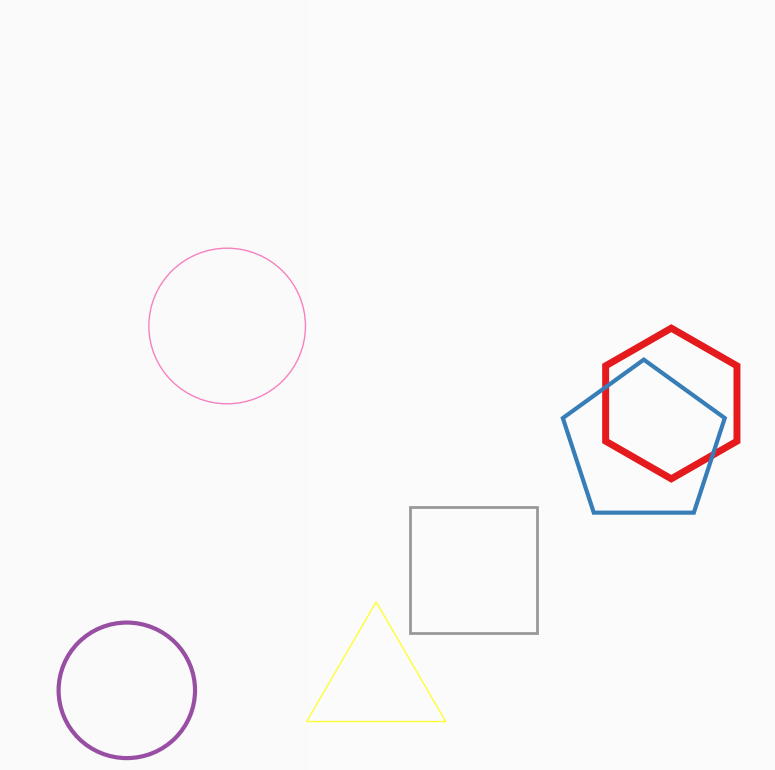[{"shape": "hexagon", "thickness": 2.5, "radius": 0.49, "center": [0.866, 0.476]}, {"shape": "pentagon", "thickness": 1.5, "radius": 0.55, "center": [0.831, 0.423]}, {"shape": "circle", "thickness": 1.5, "radius": 0.44, "center": [0.164, 0.103]}, {"shape": "triangle", "thickness": 0.5, "radius": 0.52, "center": [0.485, 0.115]}, {"shape": "circle", "thickness": 0.5, "radius": 0.51, "center": [0.293, 0.577]}, {"shape": "square", "thickness": 1, "radius": 0.41, "center": [0.611, 0.26]}]